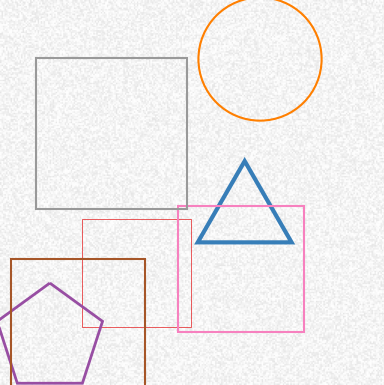[{"shape": "square", "thickness": 0.5, "radius": 0.71, "center": [0.355, 0.291]}, {"shape": "triangle", "thickness": 3, "radius": 0.7, "center": [0.636, 0.441]}, {"shape": "pentagon", "thickness": 2, "radius": 0.72, "center": [0.129, 0.121]}, {"shape": "circle", "thickness": 1.5, "radius": 0.8, "center": [0.675, 0.847]}, {"shape": "square", "thickness": 1.5, "radius": 0.87, "center": [0.203, 0.153]}, {"shape": "square", "thickness": 1.5, "radius": 0.82, "center": [0.625, 0.301]}, {"shape": "square", "thickness": 1.5, "radius": 0.98, "center": [0.29, 0.653]}]